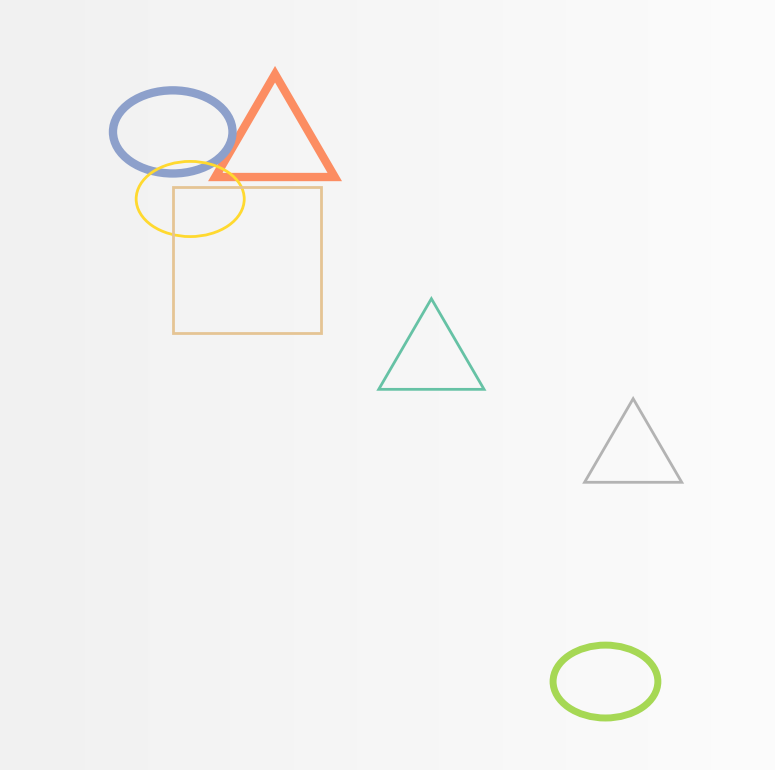[{"shape": "triangle", "thickness": 1, "radius": 0.39, "center": [0.557, 0.534]}, {"shape": "triangle", "thickness": 3, "radius": 0.44, "center": [0.355, 0.815]}, {"shape": "oval", "thickness": 3, "radius": 0.39, "center": [0.223, 0.829]}, {"shape": "oval", "thickness": 2.5, "radius": 0.34, "center": [0.781, 0.115]}, {"shape": "oval", "thickness": 1, "radius": 0.35, "center": [0.245, 0.742]}, {"shape": "square", "thickness": 1, "radius": 0.48, "center": [0.319, 0.662]}, {"shape": "triangle", "thickness": 1, "radius": 0.36, "center": [0.817, 0.41]}]